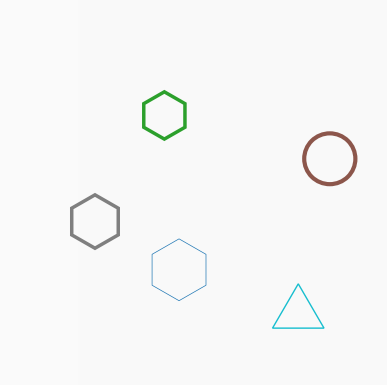[{"shape": "hexagon", "thickness": 0.5, "radius": 0.4, "center": [0.462, 0.299]}, {"shape": "hexagon", "thickness": 2.5, "radius": 0.31, "center": [0.424, 0.7]}, {"shape": "circle", "thickness": 3, "radius": 0.33, "center": [0.851, 0.588]}, {"shape": "hexagon", "thickness": 2.5, "radius": 0.35, "center": [0.245, 0.425]}, {"shape": "triangle", "thickness": 1, "radius": 0.38, "center": [0.77, 0.186]}]